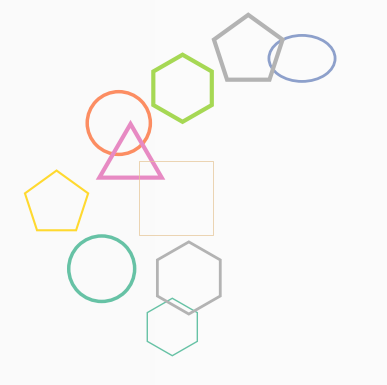[{"shape": "circle", "thickness": 2.5, "radius": 0.43, "center": [0.262, 0.302]}, {"shape": "hexagon", "thickness": 1, "radius": 0.37, "center": [0.445, 0.151]}, {"shape": "circle", "thickness": 2.5, "radius": 0.41, "center": [0.307, 0.68]}, {"shape": "oval", "thickness": 2, "radius": 0.43, "center": [0.779, 0.848]}, {"shape": "triangle", "thickness": 3, "radius": 0.46, "center": [0.337, 0.585]}, {"shape": "hexagon", "thickness": 3, "radius": 0.44, "center": [0.471, 0.771]}, {"shape": "pentagon", "thickness": 1.5, "radius": 0.43, "center": [0.146, 0.471]}, {"shape": "square", "thickness": 0.5, "radius": 0.48, "center": [0.454, 0.485]}, {"shape": "hexagon", "thickness": 2, "radius": 0.47, "center": [0.487, 0.278]}, {"shape": "pentagon", "thickness": 3, "radius": 0.47, "center": [0.641, 0.868]}]